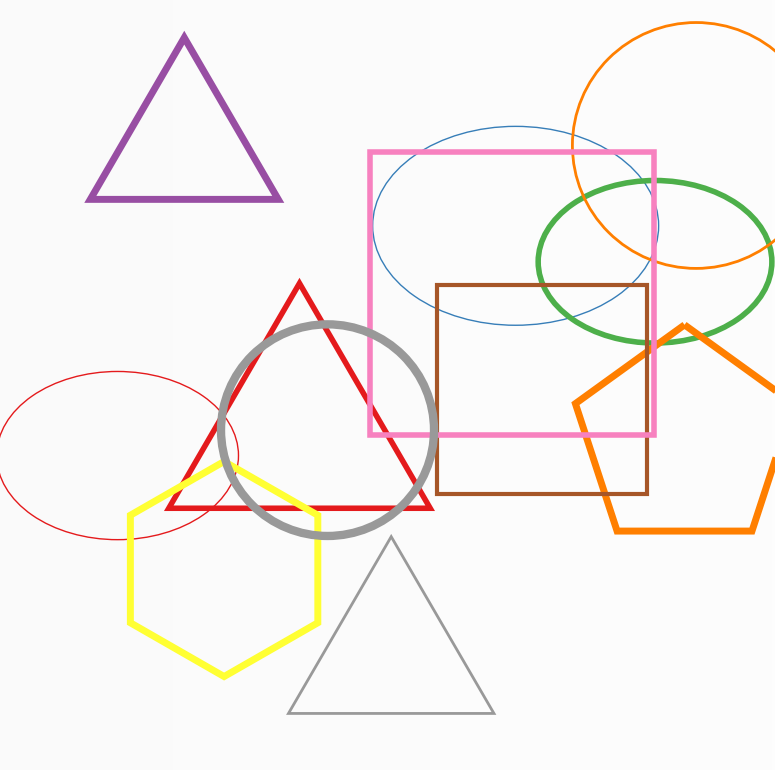[{"shape": "oval", "thickness": 0.5, "radius": 0.78, "center": [0.152, 0.408]}, {"shape": "triangle", "thickness": 2, "radius": 0.97, "center": [0.386, 0.437]}, {"shape": "oval", "thickness": 0.5, "radius": 0.92, "center": [0.665, 0.707]}, {"shape": "oval", "thickness": 2, "radius": 0.75, "center": [0.845, 0.66]}, {"shape": "triangle", "thickness": 2.5, "radius": 0.7, "center": [0.238, 0.811]}, {"shape": "pentagon", "thickness": 2.5, "radius": 0.74, "center": [0.883, 0.43]}, {"shape": "circle", "thickness": 1, "radius": 0.8, "center": [0.898, 0.811]}, {"shape": "hexagon", "thickness": 2.5, "radius": 0.7, "center": [0.289, 0.261]}, {"shape": "square", "thickness": 1.5, "radius": 0.68, "center": [0.699, 0.494]}, {"shape": "square", "thickness": 2, "radius": 0.92, "center": [0.661, 0.619]}, {"shape": "triangle", "thickness": 1, "radius": 0.77, "center": [0.505, 0.15]}, {"shape": "circle", "thickness": 3, "radius": 0.69, "center": [0.423, 0.441]}]